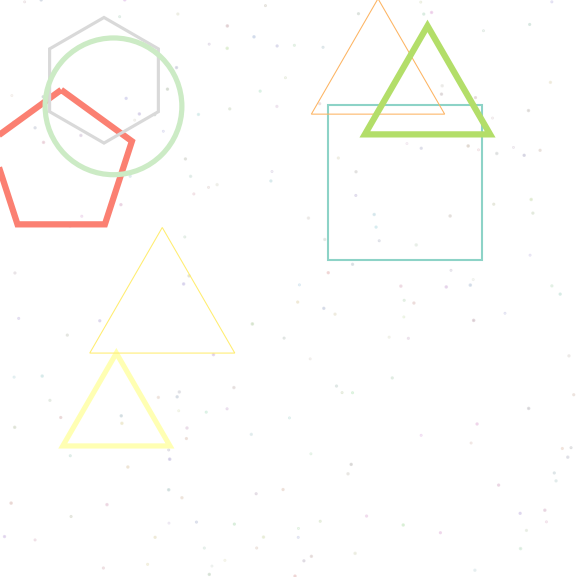[{"shape": "square", "thickness": 1, "radius": 0.67, "center": [0.701, 0.683]}, {"shape": "triangle", "thickness": 2.5, "radius": 0.54, "center": [0.201, 0.281]}, {"shape": "pentagon", "thickness": 3, "radius": 0.64, "center": [0.106, 0.715]}, {"shape": "triangle", "thickness": 0.5, "radius": 0.67, "center": [0.655, 0.868]}, {"shape": "triangle", "thickness": 3, "radius": 0.63, "center": [0.74, 0.829]}, {"shape": "hexagon", "thickness": 1.5, "radius": 0.54, "center": [0.18, 0.86]}, {"shape": "circle", "thickness": 2.5, "radius": 0.59, "center": [0.197, 0.815]}, {"shape": "triangle", "thickness": 0.5, "radius": 0.72, "center": [0.281, 0.46]}]